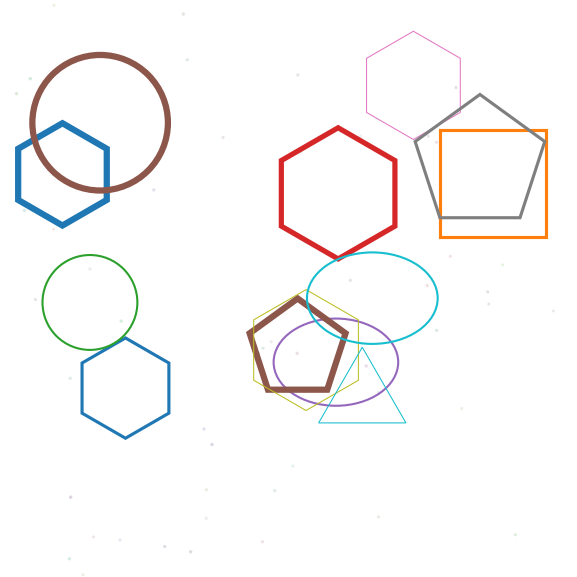[{"shape": "hexagon", "thickness": 1.5, "radius": 0.43, "center": [0.217, 0.327]}, {"shape": "hexagon", "thickness": 3, "radius": 0.44, "center": [0.108, 0.697]}, {"shape": "square", "thickness": 1.5, "radius": 0.46, "center": [0.854, 0.681]}, {"shape": "circle", "thickness": 1, "radius": 0.41, "center": [0.156, 0.475]}, {"shape": "hexagon", "thickness": 2.5, "radius": 0.57, "center": [0.585, 0.664]}, {"shape": "oval", "thickness": 1, "radius": 0.54, "center": [0.582, 0.372]}, {"shape": "circle", "thickness": 3, "radius": 0.59, "center": [0.173, 0.787]}, {"shape": "pentagon", "thickness": 3, "radius": 0.44, "center": [0.515, 0.395]}, {"shape": "hexagon", "thickness": 0.5, "radius": 0.47, "center": [0.716, 0.851]}, {"shape": "pentagon", "thickness": 1.5, "radius": 0.59, "center": [0.831, 0.718]}, {"shape": "hexagon", "thickness": 0.5, "radius": 0.52, "center": [0.53, 0.393]}, {"shape": "oval", "thickness": 1, "radius": 0.57, "center": [0.645, 0.483]}, {"shape": "triangle", "thickness": 0.5, "radius": 0.44, "center": [0.627, 0.31]}]